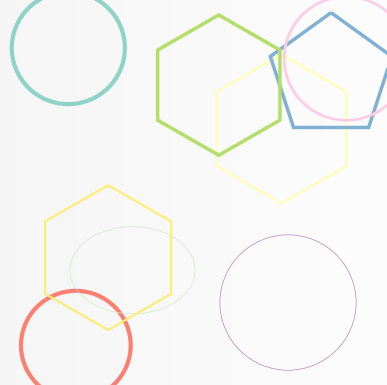[{"shape": "circle", "thickness": 3, "radius": 0.73, "center": [0.176, 0.875]}, {"shape": "hexagon", "thickness": 1.5, "radius": 0.97, "center": [0.727, 0.665]}, {"shape": "circle", "thickness": 3, "radius": 0.71, "center": [0.196, 0.103]}, {"shape": "pentagon", "thickness": 2.5, "radius": 0.82, "center": [0.854, 0.802]}, {"shape": "hexagon", "thickness": 2.5, "radius": 0.91, "center": [0.565, 0.779]}, {"shape": "circle", "thickness": 2, "radius": 0.8, "center": [0.894, 0.848]}, {"shape": "circle", "thickness": 0.5, "radius": 0.88, "center": [0.743, 0.214]}, {"shape": "oval", "thickness": 0.5, "radius": 0.81, "center": [0.342, 0.298]}, {"shape": "hexagon", "thickness": 1.5, "radius": 0.94, "center": [0.279, 0.331]}]